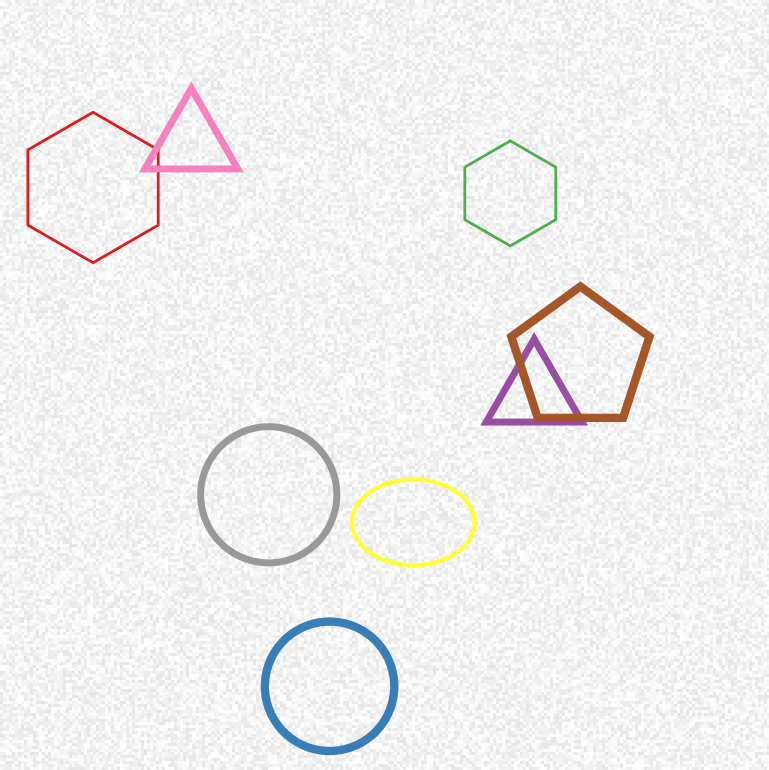[{"shape": "hexagon", "thickness": 1, "radius": 0.49, "center": [0.121, 0.756]}, {"shape": "circle", "thickness": 3, "radius": 0.42, "center": [0.428, 0.109]}, {"shape": "hexagon", "thickness": 1, "radius": 0.34, "center": [0.663, 0.749]}, {"shape": "triangle", "thickness": 2.5, "radius": 0.36, "center": [0.694, 0.488]}, {"shape": "oval", "thickness": 1.5, "radius": 0.4, "center": [0.537, 0.322]}, {"shape": "pentagon", "thickness": 3, "radius": 0.47, "center": [0.754, 0.534]}, {"shape": "triangle", "thickness": 2.5, "radius": 0.35, "center": [0.248, 0.815]}, {"shape": "circle", "thickness": 2.5, "radius": 0.44, "center": [0.349, 0.357]}]